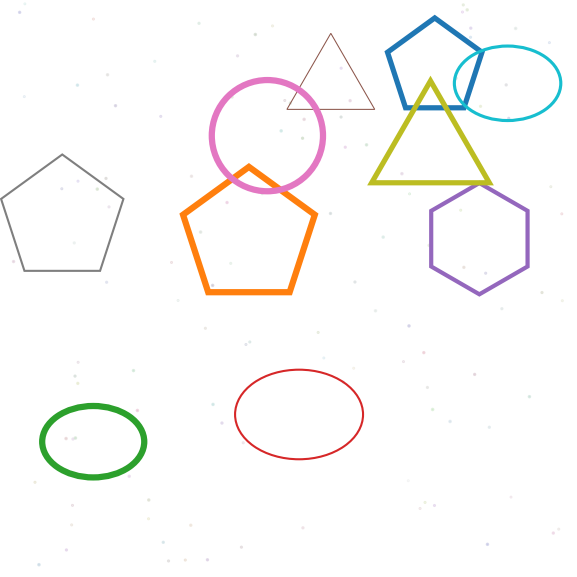[{"shape": "pentagon", "thickness": 2.5, "radius": 0.43, "center": [0.753, 0.882]}, {"shape": "pentagon", "thickness": 3, "radius": 0.6, "center": [0.431, 0.59]}, {"shape": "oval", "thickness": 3, "radius": 0.44, "center": [0.161, 0.234]}, {"shape": "oval", "thickness": 1, "radius": 0.55, "center": [0.518, 0.281]}, {"shape": "hexagon", "thickness": 2, "radius": 0.48, "center": [0.83, 0.586]}, {"shape": "triangle", "thickness": 0.5, "radius": 0.44, "center": [0.573, 0.854]}, {"shape": "circle", "thickness": 3, "radius": 0.48, "center": [0.463, 0.764]}, {"shape": "pentagon", "thickness": 1, "radius": 0.56, "center": [0.108, 0.62]}, {"shape": "triangle", "thickness": 2.5, "radius": 0.59, "center": [0.745, 0.741]}, {"shape": "oval", "thickness": 1.5, "radius": 0.46, "center": [0.879, 0.855]}]